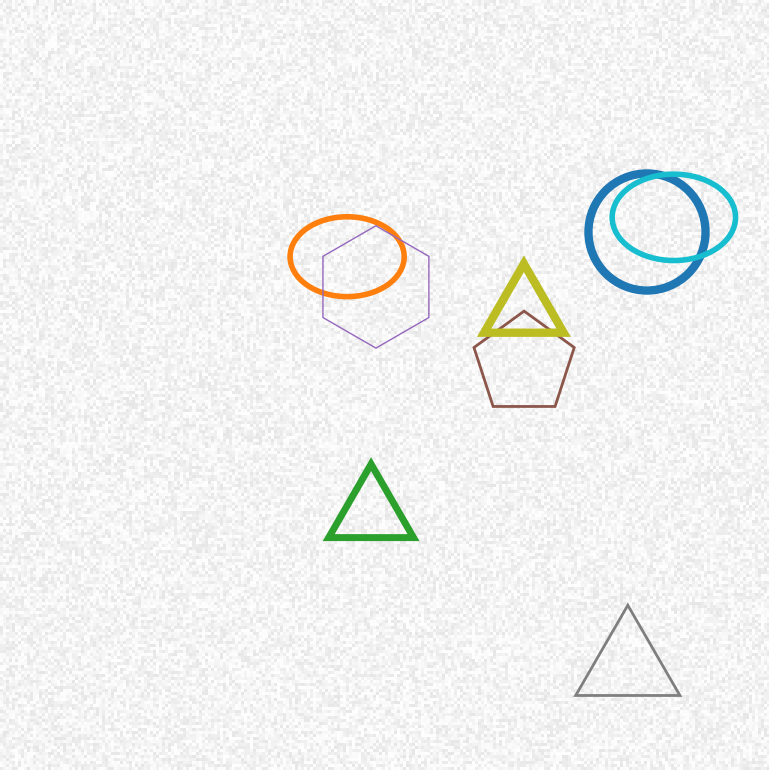[{"shape": "circle", "thickness": 3, "radius": 0.38, "center": [0.84, 0.699]}, {"shape": "oval", "thickness": 2, "radius": 0.37, "center": [0.451, 0.667]}, {"shape": "triangle", "thickness": 2.5, "radius": 0.32, "center": [0.482, 0.334]}, {"shape": "hexagon", "thickness": 0.5, "radius": 0.4, "center": [0.488, 0.627]}, {"shape": "pentagon", "thickness": 1, "radius": 0.34, "center": [0.681, 0.528]}, {"shape": "triangle", "thickness": 1, "radius": 0.39, "center": [0.815, 0.136]}, {"shape": "triangle", "thickness": 3, "radius": 0.3, "center": [0.68, 0.598]}, {"shape": "oval", "thickness": 2, "radius": 0.4, "center": [0.875, 0.718]}]